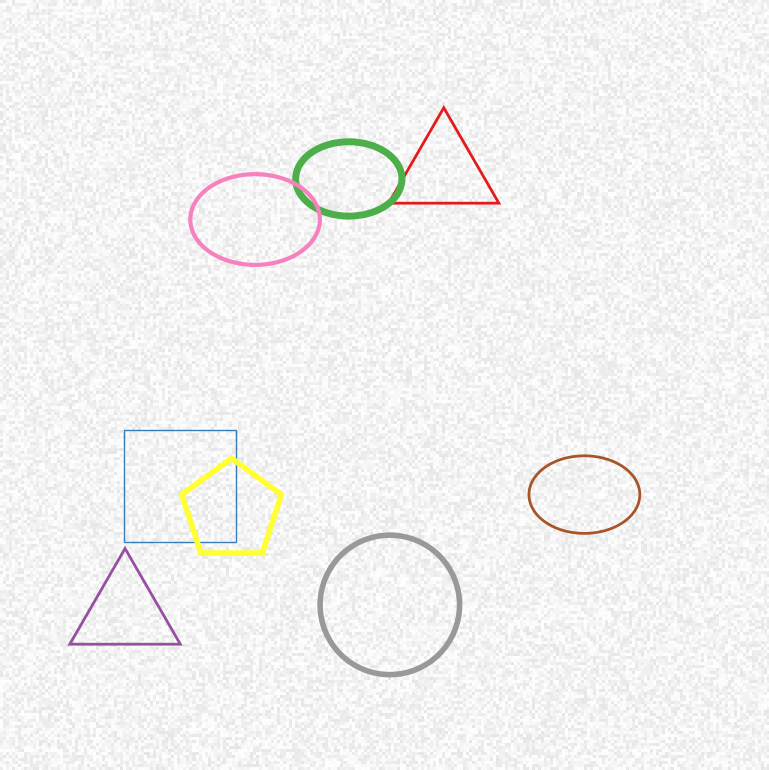[{"shape": "triangle", "thickness": 1, "radius": 0.41, "center": [0.576, 0.777]}, {"shape": "square", "thickness": 0.5, "radius": 0.36, "center": [0.234, 0.369]}, {"shape": "oval", "thickness": 2.5, "radius": 0.35, "center": [0.453, 0.768]}, {"shape": "triangle", "thickness": 1, "radius": 0.41, "center": [0.162, 0.205]}, {"shape": "pentagon", "thickness": 2, "radius": 0.34, "center": [0.301, 0.337]}, {"shape": "oval", "thickness": 1, "radius": 0.36, "center": [0.759, 0.358]}, {"shape": "oval", "thickness": 1.5, "radius": 0.42, "center": [0.331, 0.715]}, {"shape": "circle", "thickness": 2, "radius": 0.45, "center": [0.506, 0.214]}]